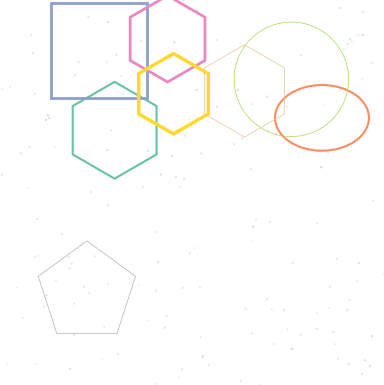[{"shape": "hexagon", "thickness": 1.5, "radius": 0.63, "center": [0.298, 0.662]}, {"shape": "oval", "thickness": 1.5, "radius": 0.61, "center": [0.836, 0.694]}, {"shape": "square", "thickness": 2, "radius": 0.62, "center": [0.257, 0.869]}, {"shape": "hexagon", "thickness": 2, "radius": 0.56, "center": [0.435, 0.899]}, {"shape": "circle", "thickness": 0.5, "radius": 0.74, "center": [0.757, 0.794]}, {"shape": "hexagon", "thickness": 2.5, "radius": 0.52, "center": [0.451, 0.756]}, {"shape": "hexagon", "thickness": 0.5, "radius": 0.6, "center": [0.635, 0.764]}, {"shape": "pentagon", "thickness": 0.5, "radius": 0.66, "center": [0.226, 0.241]}]